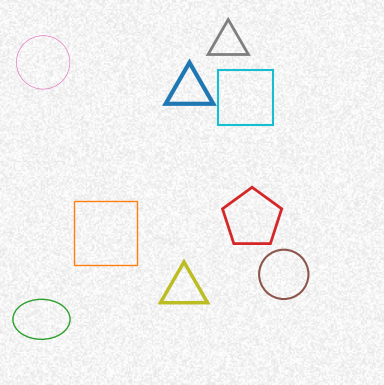[{"shape": "triangle", "thickness": 3, "radius": 0.36, "center": [0.492, 0.766]}, {"shape": "square", "thickness": 1, "radius": 0.41, "center": [0.273, 0.395]}, {"shape": "oval", "thickness": 1, "radius": 0.37, "center": [0.108, 0.171]}, {"shape": "pentagon", "thickness": 2, "radius": 0.4, "center": [0.655, 0.433]}, {"shape": "circle", "thickness": 1.5, "radius": 0.32, "center": [0.737, 0.287]}, {"shape": "circle", "thickness": 0.5, "radius": 0.35, "center": [0.112, 0.838]}, {"shape": "triangle", "thickness": 2, "radius": 0.3, "center": [0.593, 0.889]}, {"shape": "triangle", "thickness": 2.5, "radius": 0.35, "center": [0.478, 0.249]}, {"shape": "square", "thickness": 1.5, "radius": 0.36, "center": [0.637, 0.746]}]